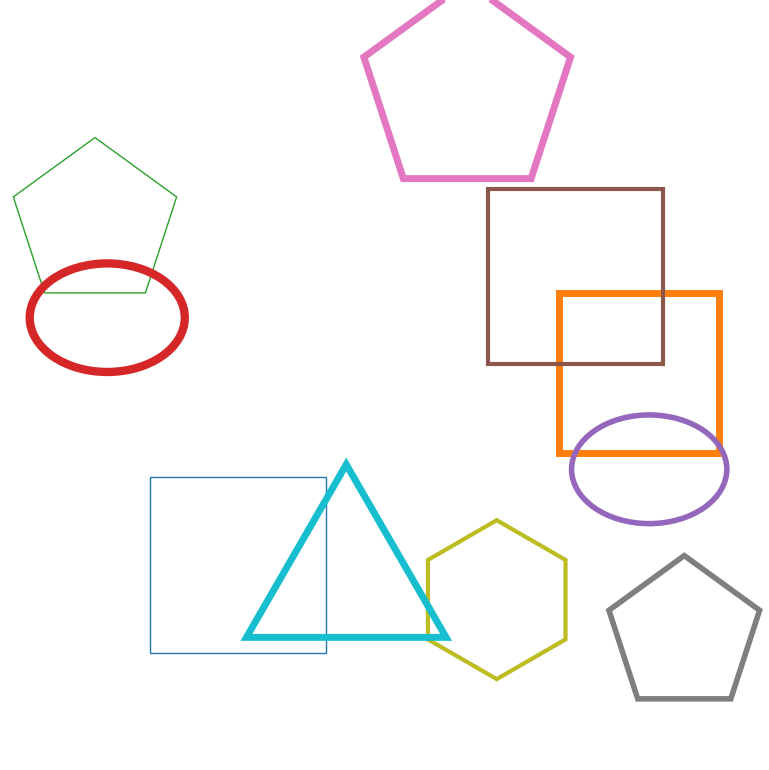[{"shape": "square", "thickness": 0.5, "radius": 0.57, "center": [0.309, 0.267]}, {"shape": "square", "thickness": 2.5, "radius": 0.52, "center": [0.83, 0.515]}, {"shape": "pentagon", "thickness": 0.5, "radius": 0.56, "center": [0.123, 0.71]}, {"shape": "oval", "thickness": 3, "radius": 0.5, "center": [0.139, 0.587]}, {"shape": "oval", "thickness": 2, "radius": 0.5, "center": [0.843, 0.391]}, {"shape": "square", "thickness": 1.5, "radius": 0.57, "center": [0.748, 0.64]}, {"shape": "pentagon", "thickness": 2.5, "radius": 0.71, "center": [0.607, 0.882]}, {"shape": "pentagon", "thickness": 2, "radius": 0.51, "center": [0.889, 0.176]}, {"shape": "hexagon", "thickness": 1.5, "radius": 0.52, "center": [0.645, 0.221]}, {"shape": "triangle", "thickness": 2.5, "radius": 0.75, "center": [0.45, 0.247]}]